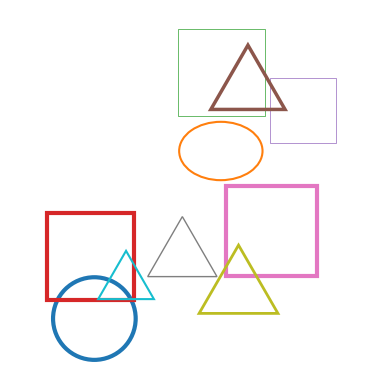[{"shape": "circle", "thickness": 3, "radius": 0.54, "center": [0.245, 0.173]}, {"shape": "oval", "thickness": 1.5, "radius": 0.54, "center": [0.574, 0.608]}, {"shape": "square", "thickness": 0.5, "radius": 0.57, "center": [0.576, 0.812]}, {"shape": "square", "thickness": 3, "radius": 0.57, "center": [0.235, 0.333]}, {"shape": "square", "thickness": 0.5, "radius": 0.42, "center": [0.787, 0.714]}, {"shape": "triangle", "thickness": 2.5, "radius": 0.56, "center": [0.644, 0.771]}, {"shape": "square", "thickness": 3, "radius": 0.59, "center": [0.705, 0.4]}, {"shape": "triangle", "thickness": 1, "radius": 0.52, "center": [0.474, 0.333]}, {"shape": "triangle", "thickness": 2, "radius": 0.59, "center": [0.62, 0.245]}, {"shape": "triangle", "thickness": 1.5, "radius": 0.42, "center": [0.327, 0.265]}]